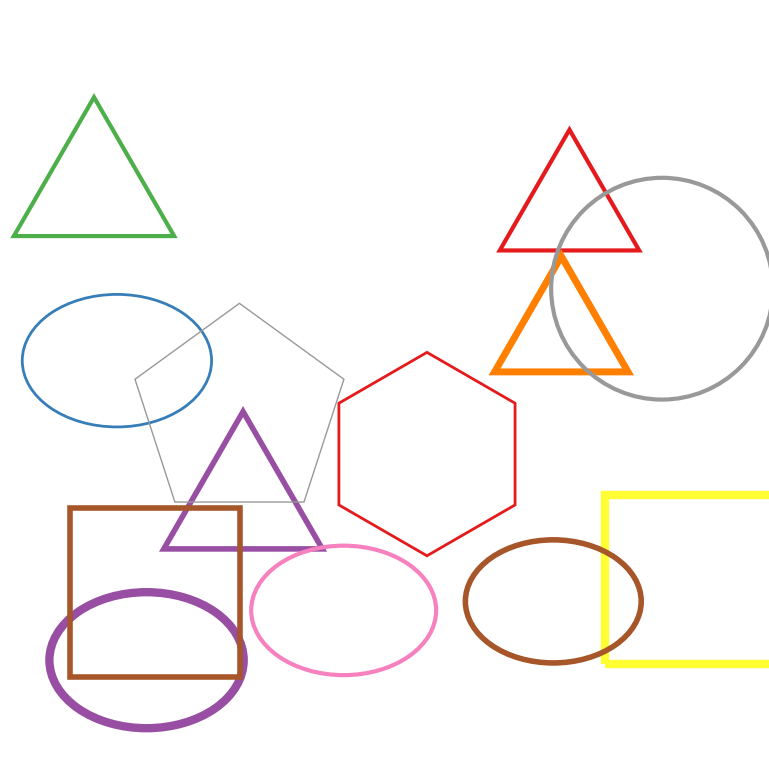[{"shape": "triangle", "thickness": 1.5, "radius": 0.52, "center": [0.74, 0.727]}, {"shape": "hexagon", "thickness": 1, "radius": 0.66, "center": [0.555, 0.41]}, {"shape": "oval", "thickness": 1, "radius": 0.61, "center": [0.152, 0.532]}, {"shape": "triangle", "thickness": 1.5, "radius": 0.6, "center": [0.122, 0.754]}, {"shape": "oval", "thickness": 3, "radius": 0.63, "center": [0.19, 0.143]}, {"shape": "triangle", "thickness": 2, "radius": 0.59, "center": [0.316, 0.347]}, {"shape": "triangle", "thickness": 2.5, "radius": 0.5, "center": [0.729, 0.567]}, {"shape": "square", "thickness": 3, "radius": 0.55, "center": [0.896, 0.247]}, {"shape": "square", "thickness": 2, "radius": 0.55, "center": [0.201, 0.23]}, {"shape": "oval", "thickness": 2, "radius": 0.57, "center": [0.719, 0.219]}, {"shape": "oval", "thickness": 1.5, "radius": 0.6, "center": [0.446, 0.207]}, {"shape": "pentagon", "thickness": 0.5, "radius": 0.71, "center": [0.311, 0.463]}, {"shape": "circle", "thickness": 1.5, "radius": 0.72, "center": [0.86, 0.625]}]